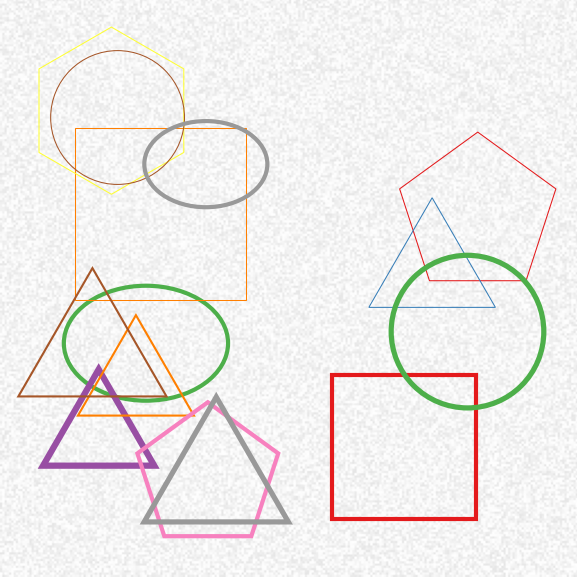[{"shape": "pentagon", "thickness": 0.5, "radius": 0.71, "center": [0.827, 0.628]}, {"shape": "square", "thickness": 2, "radius": 0.62, "center": [0.7, 0.226]}, {"shape": "triangle", "thickness": 0.5, "radius": 0.63, "center": [0.748, 0.53]}, {"shape": "oval", "thickness": 2, "radius": 0.71, "center": [0.253, 0.405]}, {"shape": "circle", "thickness": 2.5, "radius": 0.66, "center": [0.81, 0.425]}, {"shape": "triangle", "thickness": 3, "radius": 0.56, "center": [0.171, 0.248]}, {"shape": "square", "thickness": 0.5, "radius": 0.74, "center": [0.278, 0.628]}, {"shape": "triangle", "thickness": 1, "radius": 0.58, "center": [0.235, 0.337]}, {"shape": "hexagon", "thickness": 0.5, "radius": 0.72, "center": [0.193, 0.807]}, {"shape": "triangle", "thickness": 1, "radius": 0.74, "center": [0.16, 0.387]}, {"shape": "circle", "thickness": 0.5, "radius": 0.58, "center": [0.204, 0.796]}, {"shape": "pentagon", "thickness": 2, "radius": 0.64, "center": [0.36, 0.174]}, {"shape": "triangle", "thickness": 2.5, "radius": 0.72, "center": [0.374, 0.167]}, {"shape": "oval", "thickness": 2, "radius": 0.53, "center": [0.356, 0.715]}]